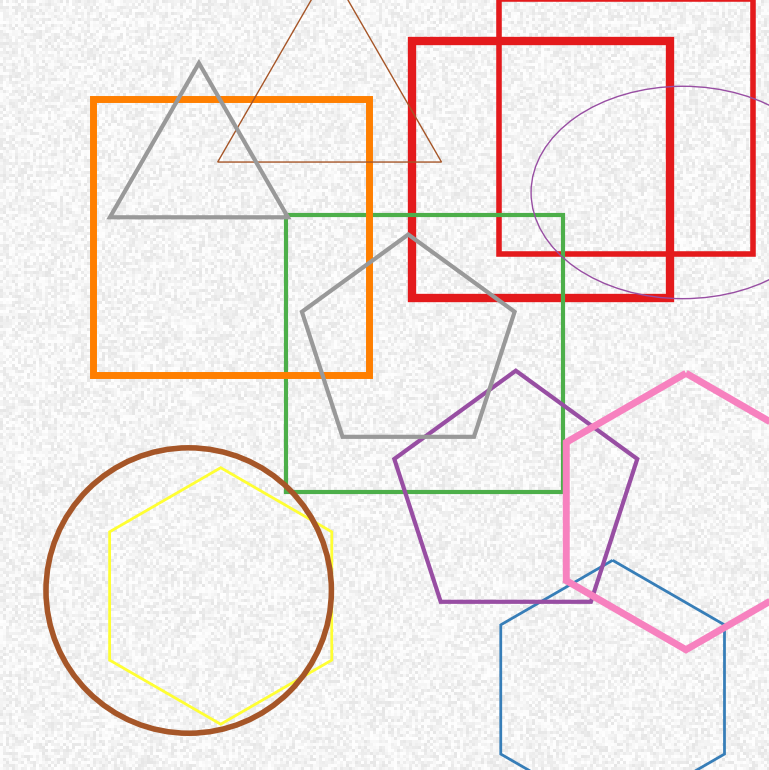[{"shape": "square", "thickness": 3, "radius": 0.84, "center": [0.703, 0.78]}, {"shape": "square", "thickness": 2, "radius": 0.83, "center": [0.813, 0.835]}, {"shape": "hexagon", "thickness": 1, "radius": 0.84, "center": [0.796, 0.105]}, {"shape": "square", "thickness": 1.5, "radius": 0.9, "center": [0.551, 0.541]}, {"shape": "pentagon", "thickness": 1.5, "radius": 0.83, "center": [0.67, 0.353]}, {"shape": "oval", "thickness": 0.5, "radius": 0.99, "center": [0.887, 0.75]}, {"shape": "square", "thickness": 2.5, "radius": 0.9, "center": [0.3, 0.692]}, {"shape": "hexagon", "thickness": 1, "radius": 0.83, "center": [0.287, 0.226]}, {"shape": "circle", "thickness": 2, "radius": 0.93, "center": [0.245, 0.233]}, {"shape": "triangle", "thickness": 0.5, "radius": 0.84, "center": [0.428, 0.873]}, {"shape": "hexagon", "thickness": 2.5, "radius": 0.9, "center": [0.891, 0.336]}, {"shape": "triangle", "thickness": 1.5, "radius": 0.67, "center": [0.258, 0.785]}, {"shape": "pentagon", "thickness": 1.5, "radius": 0.73, "center": [0.53, 0.55]}]